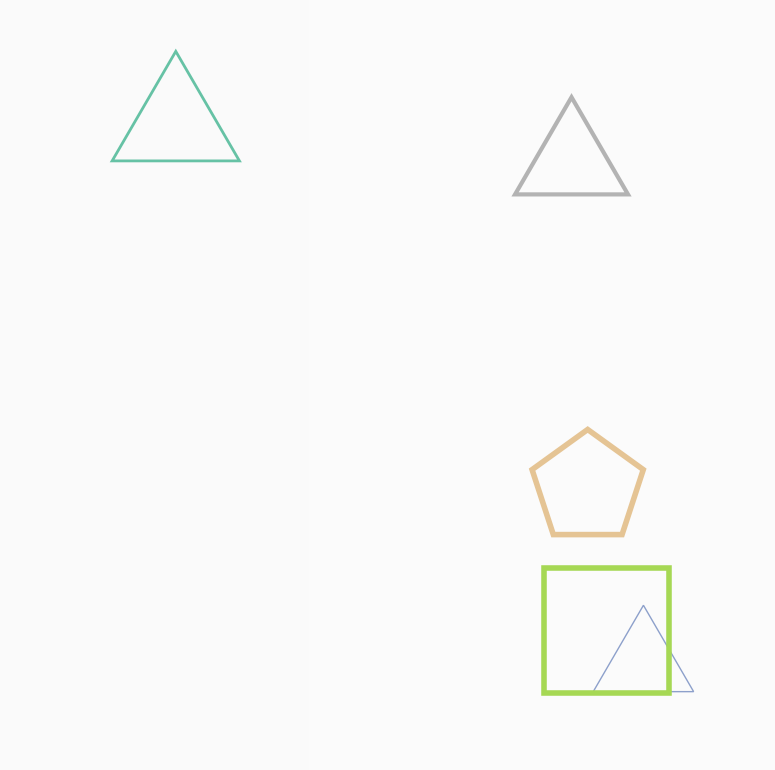[{"shape": "triangle", "thickness": 1, "radius": 0.47, "center": [0.227, 0.838]}, {"shape": "triangle", "thickness": 0.5, "radius": 0.37, "center": [0.83, 0.139]}, {"shape": "square", "thickness": 2, "radius": 0.4, "center": [0.783, 0.181]}, {"shape": "pentagon", "thickness": 2, "radius": 0.38, "center": [0.758, 0.367]}, {"shape": "triangle", "thickness": 1.5, "radius": 0.42, "center": [0.737, 0.79]}]